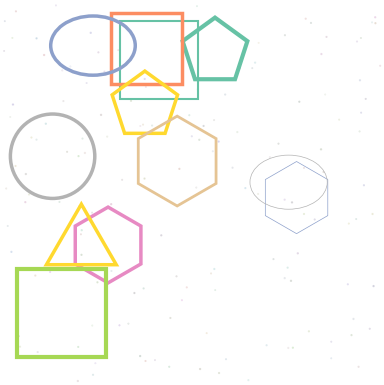[{"shape": "pentagon", "thickness": 3, "radius": 0.44, "center": [0.558, 0.866]}, {"shape": "square", "thickness": 1.5, "radius": 0.51, "center": [0.413, 0.845]}, {"shape": "square", "thickness": 2.5, "radius": 0.46, "center": [0.381, 0.874]}, {"shape": "hexagon", "thickness": 0.5, "radius": 0.47, "center": [0.77, 0.487]}, {"shape": "oval", "thickness": 2.5, "radius": 0.55, "center": [0.242, 0.882]}, {"shape": "hexagon", "thickness": 2.5, "radius": 0.49, "center": [0.281, 0.364]}, {"shape": "square", "thickness": 3, "radius": 0.58, "center": [0.161, 0.187]}, {"shape": "triangle", "thickness": 2.5, "radius": 0.52, "center": [0.211, 0.365]}, {"shape": "pentagon", "thickness": 2.5, "radius": 0.45, "center": [0.376, 0.726]}, {"shape": "hexagon", "thickness": 2, "radius": 0.58, "center": [0.46, 0.582]}, {"shape": "circle", "thickness": 2.5, "radius": 0.55, "center": [0.137, 0.594]}, {"shape": "oval", "thickness": 0.5, "radius": 0.5, "center": [0.75, 0.527]}]